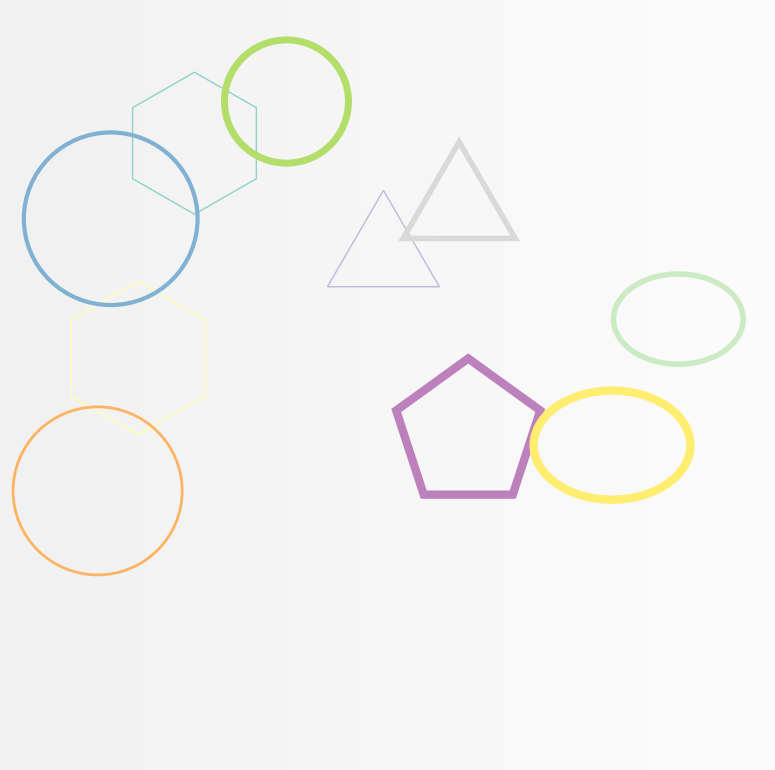[{"shape": "hexagon", "thickness": 0.5, "radius": 0.46, "center": [0.251, 0.814]}, {"shape": "hexagon", "thickness": 0.5, "radius": 0.5, "center": [0.178, 0.535]}, {"shape": "triangle", "thickness": 0.5, "radius": 0.42, "center": [0.495, 0.669]}, {"shape": "circle", "thickness": 1.5, "radius": 0.56, "center": [0.143, 0.716]}, {"shape": "circle", "thickness": 1, "radius": 0.55, "center": [0.126, 0.362]}, {"shape": "circle", "thickness": 2.5, "radius": 0.4, "center": [0.37, 0.868]}, {"shape": "triangle", "thickness": 2, "radius": 0.42, "center": [0.592, 0.732]}, {"shape": "pentagon", "thickness": 3, "radius": 0.49, "center": [0.604, 0.437]}, {"shape": "oval", "thickness": 2, "radius": 0.42, "center": [0.875, 0.586]}, {"shape": "oval", "thickness": 3, "radius": 0.51, "center": [0.79, 0.422]}]